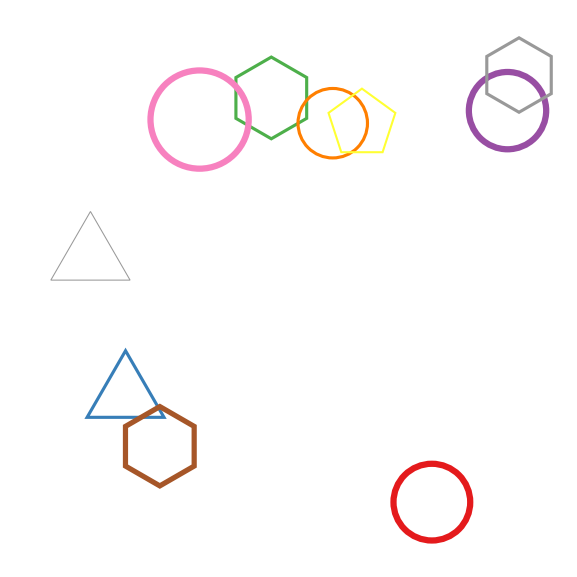[{"shape": "circle", "thickness": 3, "radius": 0.33, "center": [0.748, 0.13]}, {"shape": "triangle", "thickness": 1.5, "radius": 0.38, "center": [0.217, 0.315]}, {"shape": "hexagon", "thickness": 1.5, "radius": 0.35, "center": [0.47, 0.83]}, {"shape": "circle", "thickness": 3, "radius": 0.33, "center": [0.879, 0.808]}, {"shape": "circle", "thickness": 1.5, "radius": 0.3, "center": [0.576, 0.786]}, {"shape": "pentagon", "thickness": 1, "radius": 0.3, "center": [0.627, 0.785]}, {"shape": "hexagon", "thickness": 2.5, "radius": 0.34, "center": [0.277, 0.226]}, {"shape": "circle", "thickness": 3, "radius": 0.43, "center": [0.346, 0.792]}, {"shape": "triangle", "thickness": 0.5, "radius": 0.4, "center": [0.157, 0.554]}, {"shape": "hexagon", "thickness": 1.5, "radius": 0.32, "center": [0.899, 0.869]}]